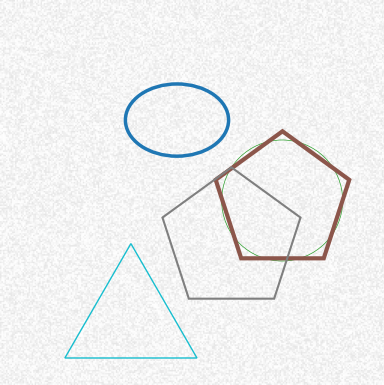[{"shape": "oval", "thickness": 2.5, "radius": 0.67, "center": [0.46, 0.688]}, {"shape": "circle", "thickness": 0.5, "radius": 0.79, "center": [0.733, 0.479]}, {"shape": "pentagon", "thickness": 3, "radius": 0.91, "center": [0.734, 0.477]}, {"shape": "pentagon", "thickness": 1.5, "radius": 0.94, "center": [0.601, 0.377]}, {"shape": "triangle", "thickness": 1, "radius": 0.99, "center": [0.34, 0.169]}]